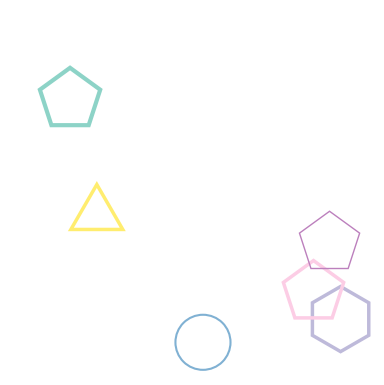[{"shape": "pentagon", "thickness": 3, "radius": 0.41, "center": [0.182, 0.742]}, {"shape": "hexagon", "thickness": 2.5, "radius": 0.42, "center": [0.885, 0.171]}, {"shape": "circle", "thickness": 1.5, "radius": 0.36, "center": [0.527, 0.111]}, {"shape": "pentagon", "thickness": 2.5, "radius": 0.41, "center": [0.814, 0.241]}, {"shape": "pentagon", "thickness": 1, "radius": 0.41, "center": [0.856, 0.369]}, {"shape": "triangle", "thickness": 2.5, "radius": 0.39, "center": [0.251, 0.443]}]